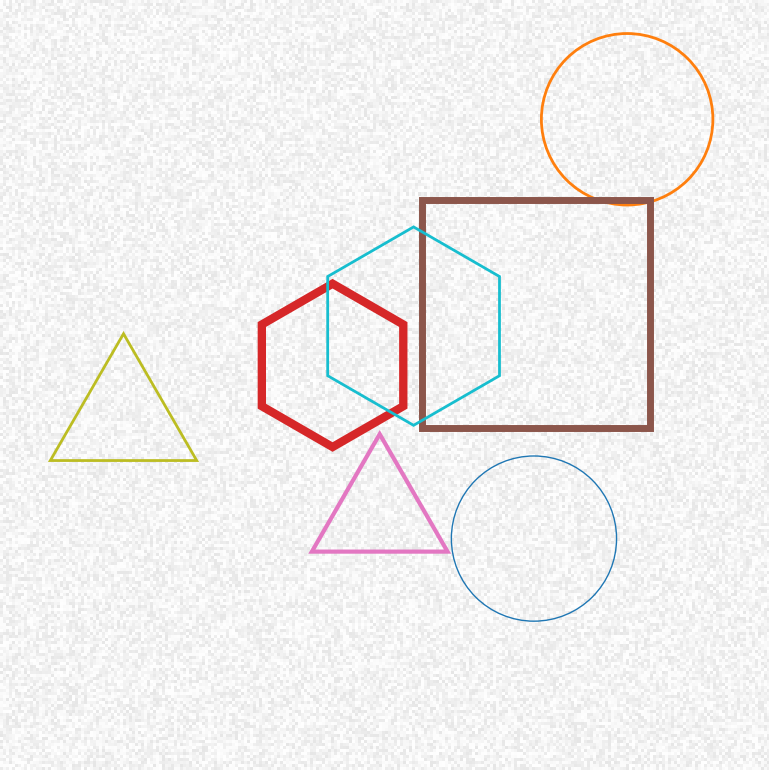[{"shape": "circle", "thickness": 0.5, "radius": 0.54, "center": [0.693, 0.301]}, {"shape": "circle", "thickness": 1, "radius": 0.56, "center": [0.814, 0.845]}, {"shape": "hexagon", "thickness": 3, "radius": 0.53, "center": [0.432, 0.526]}, {"shape": "square", "thickness": 2.5, "radius": 0.74, "center": [0.696, 0.592]}, {"shape": "triangle", "thickness": 1.5, "radius": 0.51, "center": [0.493, 0.334]}, {"shape": "triangle", "thickness": 1, "radius": 0.55, "center": [0.16, 0.457]}, {"shape": "hexagon", "thickness": 1, "radius": 0.64, "center": [0.537, 0.576]}]